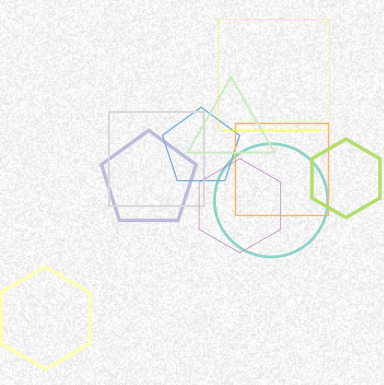[{"shape": "circle", "thickness": 2, "radius": 0.73, "center": [0.704, 0.48]}, {"shape": "hexagon", "thickness": 2.5, "radius": 0.66, "center": [0.118, 0.174]}, {"shape": "pentagon", "thickness": 2.5, "radius": 0.65, "center": [0.386, 0.532]}, {"shape": "pentagon", "thickness": 1, "radius": 0.53, "center": [0.522, 0.616]}, {"shape": "square", "thickness": 1, "radius": 0.6, "center": [0.731, 0.561]}, {"shape": "hexagon", "thickness": 2.5, "radius": 0.51, "center": [0.899, 0.537]}, {"shape": "square", "thickness": 1.5, "radius": 0.62, "center": [0.406, 0.587]}, {"shape": "hexagon", "thickness": 0.5, "radius": 0.61, "center": [0.623, 0.466]}, {"shape": "triangle", "thickness": 1.5, "radius": 0.65, "center": [0.6, 0.669]}, {"shape": "square", "thickness": 0.5, "radius": 0.72, "center": [0.711, 0.806]}]